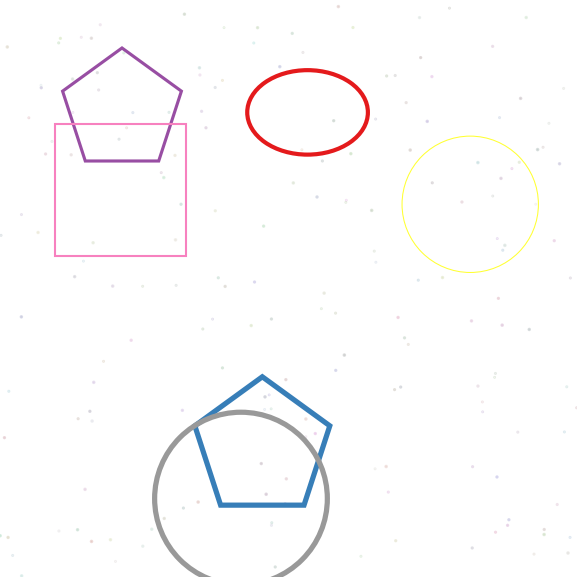[{"shape": "oval", "thickness": 2, "radius": 0.52, "center": [0.533, 0.805]}, {"shape": "pentagon", "thickness": 2.5, "radius": 0.61, "center": [0.454, 0.224]}, {"shape": "pentagon", "thickness": 1.5, "radius": 0.54, "center": [0.211, 0.808]}, {"shape": "circle", "thickness": 0.5, "radius": 0.59, "center": [0.814, 0.645]}, {"shape": "square", "thickness": 1, "radius": 0.57, "center": [0.209, 0.671]}, {"shape": "circle", "thickness": 2.5, "radius": 0.75, "center": [0.417, 0.136]}]